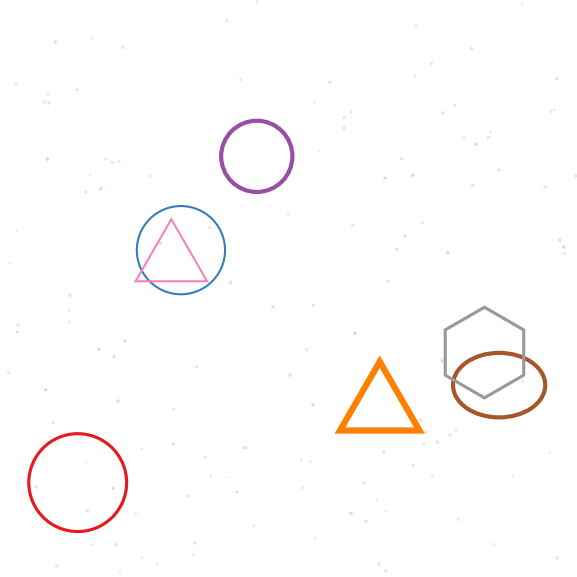[{"shape": "circle", "thickness": 1.5, "radius": 0.42, "center": [0.135, 0.163]}, {"shape": "circle", "thickness": 1, "radius": 0.38, "center": [0.313, 0.566]}, {"shape": "circle", "thickness": 2, "radius": 0.31, "center": [0.445, 0.728]}, {"shape": "triangle", "thickness": 3, "radius": 0.4, "center": [0.658, 0.293]}, {"shape": "oval", "thickness": 2, "radius": 0.4, "center": [0.864, 0.332]}, {"shape": "triangle", "thickness": 1, "radius": 0.36, "center": [0.297, 0.548]}, {"shape": "hexagon", "thickness": 1.5, "radius": 0.39, "center": [0.839, 0.389]}]